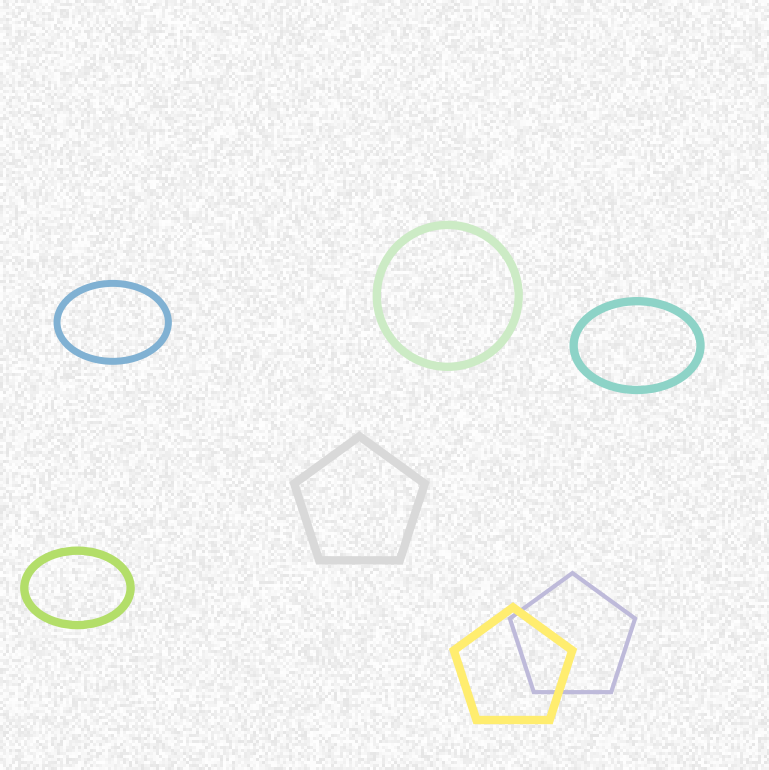[{"shape": "oval", "thickness": 3, "radius": 0.41, "center": [0.827, 0.551]}, {"shape": "pentagon", "thickness": 1.5, "radius": 0.43, "center": [0.743, 0.17]}, {"shape": "oval", "thickness": 2.5, "radius": 0.36, "center": [0.146, 0.581]}, {"shape": "oval", "thickness": 3, "radius": 0.35, "center": [0.101, 0.237]}, {"shape": "pentagon", "thickness": 3, "radius": 0.45, "center": [0.467, 0.344]}, {"shape": "circle", "thickness": 3, "radius": 0.46, "center": [0.581, 0.616]}, {"shape": "pentagon", "thickness": 3, "radius": 0.4, "center": [0.666, 0.13]}]